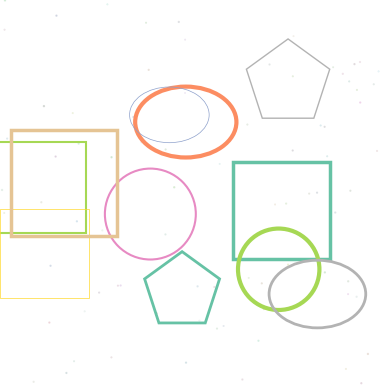[{"shape": "square", "thickness": 2.5, "radius": 0.63, "center": [0.732, 0.453]}, {"shape": "pentagon", "thickness": 2, "radius": 0.51, "center": [0.473, 0.244]}, {"shape": "oval", "thickness": 3, "radius": 0.66, "center": [0.483, 0.683]}, {"shape": "oval", "thickness": 0.5, "radius": 0.52, "center": [0.44, 0.702]}, {"shape": "circle", "thickness": 1.5, "radius": 0.59, "center": [0.391, 0.444]}, {"shape": "square", "thickness": 1.5, "radius": 0.59, "center": [0.106, 0.513]}, {"shape": "circle", "thickness": 3, "radius": 0.53, "center": [0.724, 0.301]}, {"shape": "square", "thickness": 0.5, "radius": 0.58, "center": [0.115, 0.342]}, {"shape": "square", "thickness": 2.5, "radius": 0.69, "center": [0.166, 0.525]}, {"shape": "pentagon", "thickness": 1, "radius": 0.57, "center": [0.748, 0.785]}, {"shape": "oval", "thickness": 2, "radius": 0.63, "center": [0.824, 0.236]}]